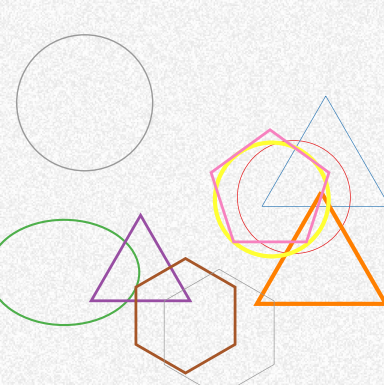[{"shape": "circle", "thickness": 0.5, "radius": 0.73, "center": [0.763, 0.488]}, {"shape": "triangle", "thickness": 0.5, "radius": 0.96, "center": [0.846, 0.559]}, {"shape": "oval", "thickness": 1.5, "radius": 0.98, "center": [0.167, 0.292]}, {"shape": "triangle", "thickness": 2, "radius": 0.74, "center": [0.365, 0.293]}, {"shape": "triangle", "thickness": 3, "radius": 0.97, "center": [0.835, 0.307]}, {"shape": "circle", "thickness": 3, "radius": 0.74, "center": [0.706, 0.482]}, {"shape": "hexagon", "thickness": 2, "radius": 0.74, "center": [0.482, 0.18]}, {"shape": "pentagon", "thickness": 2, "radius": 0.8, "center": [0.701, 0.502]}, {"shape": "hexagon", "thickness": 0.5, "radius": 0.82, "center": [0.569, 0.136]}, {"shape": "circle", "thickness": 1, "radius": 0.88, "center": [0.22, 0.733]}]